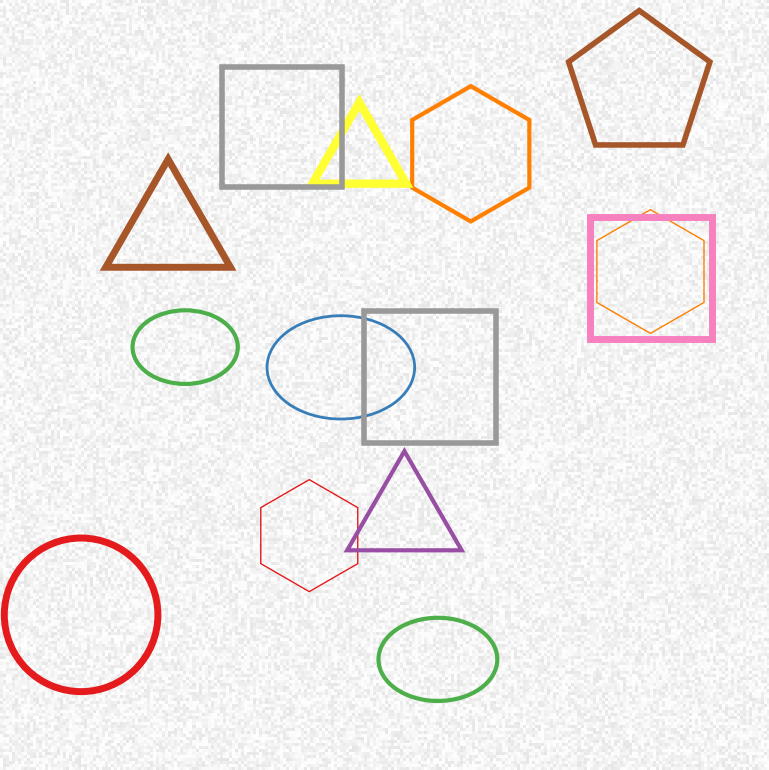[{"shape": "hexagon", "thickness": 0.5, "radius": 0.36, "center": [0.402, 0.304]}, {"shape": "circle", "thickness": 2.5, "radius": 0.5, "center": [0.105, 0.202]}, {"shape": "oval", "thickness": 1, "radius": 0.48, "center": [0.443, 0.523]}, {"shape": "oval", "thickness": 1.5, "radius": 0.34, "center": [0.24, 0.549]}, {"shape": "oval", "thickness": 1.5, "radius": 0.39, "center": [0.569, 0.144]}, {"shape": "triangle", "thickness": 1.5, "radius": 0.43, "center": [0.525, 0.328]}, {"shape": "hexagon", "thickness": 0.5, "radius": 0.4, "center": [0.845, 0.647]}, {"shape": "hexagon", "thickness": 1.5, "radius": 0.44, "center": [0.611, 0.8]}, {"shape": "triangle", "thickness": 3, "radius": 0.35, "center": [0.467, 0.797]}, {"shape": "pentagon", "thickness": 2, "radius": 0.48, "center": [0.83, 0.89]}, {"shape": "triangle", "thickness": 2.5, "radius": 0.47, "center": [0.218, 0.7]}, {"shape": "square", "thickness": 2.5, "radius": 0.4, "center": [0.845, 0.638]}, {"shape": "square", "thickness": 2, "radius": 0.39, "center": [0.366, 0.835]}, {"shape": "square", "thickness": 2, "radius": 0.43, "center": [0.559, 0.511]}]